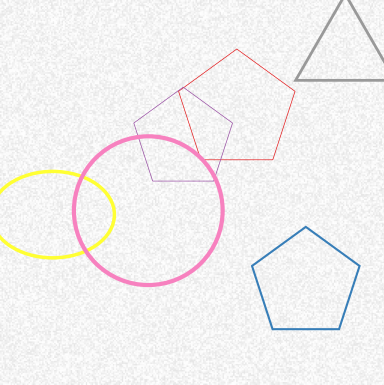[{"shape": "pentagon", "thickness": 0.5, "radius": 0.8, "center": [0.615, 0.714]}, {"shape": "pentagon", "thickness": 1.5, "radius": 0.73, "center": [0.794, 0.264]}, {"shape": "pentagon", "thickness": 0.5, "radius": 0.67, "center": [0.476, 0.639]}, {"shape": "oval", "thickness": 2.5, "radius": 0.8, "center": [0.137, 0.443]}, {"shape": "circle", "thickness": 3, "radius": 0.97, "center": [0.385, 0.453]}, {"shape": "triangle", "thickness": 2, "radius": 0.75, "center": [0.897, 0.866]}]